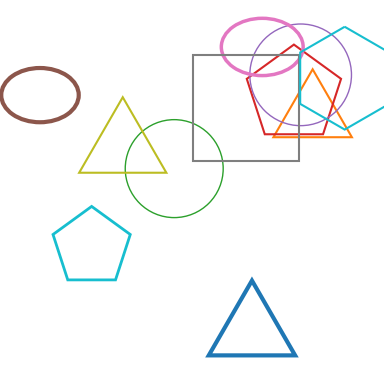[{"shape": "triangle", "thickness": 3, "radius": 0.65, "center": [0.654, 0.142]}, {"shape": "triangle", "thickness": 1.5, "radius": 0.59, "center": [0.812, 0.702]}, {"shape": "circle", "thickness": 1, "radius": 0.64, "center": [0.453, 0.562]}, {"shape": "pentagon", "thickness": 1.5, "radius": 0.64, "center": [0.763, 0.755]}, {"shape": "circle", "thickness": 1, "radius": 0.66, "center": [0.781, 0.806]}, {"shape": "oval", "thickness": 3, "radius": 0.5, "center": [0.104, 0.753]}, {"shape": "oval", "thickness": 2.5, "radius": 0.53, "center": [0.681, 0.878]}, {"shape": "square", "thickness": 1.5, "radius": 0.69, "center": [0.638, 0.72]}, {"shape": "triangle", "thickness": 1.5, "radius": 0.65, "center": [0.319, 0.617]}, {"shape": "hexagon", "thickness": 1.5, "radius": 0.67, "center": [0.895, 0.797]}, {"shape": "pentagon", "thickness": 2, "radius": 0.53, "center": [0.238, 0.358]}]